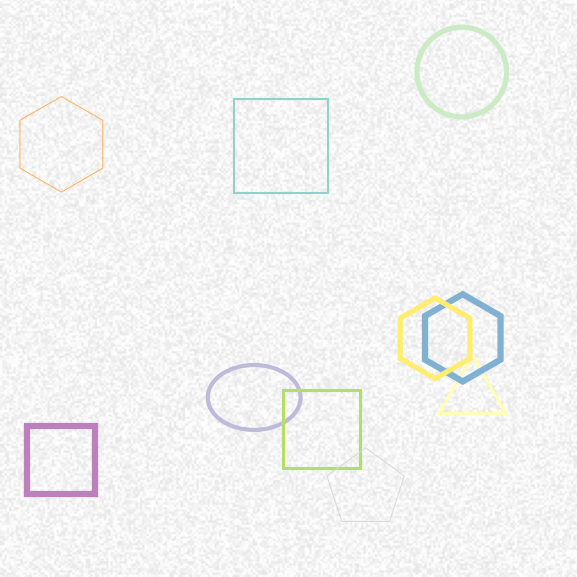[{"shape": "square", "thickness": 1, "radius": 0.41, "center": [0.487, 0.746]}, {"shape": "triangle", "thickness": 1.5, "radius": 0.34, "center": [0.818, 0.316]}, {"shape": "oval", "thickness": 2, "radius": 0.4, "center": [0.44, 0.311]}, {"shape": "hexagon", "thickness": 3, "radius": 0.38, "center": [0.801, 0.414]}, {"shape": "hexagon", "thickness": 0.5, "radius": 0.41, "center": [0.106, 0.749]}, {"shape": "square", "thickness": 1.5, "radius": 0.33, "center": [0.557, 0.256]}, {"shape": "pentagon", "thickness": 0.5, "radius": 0.35, "center": [0.633, 0.153]}, {"shape": "square", "thickness": 3, "radius": 0.29, "center": [0.106, 0.202]}, {"shape": "circle", "thickness": 2.5, "radius": 0.39, "center": [0.8, 0.874]}, {"shape": "hexagon", "thickness": 2.5, "radius": 0.35, "center": [0.753, 0.413]}]